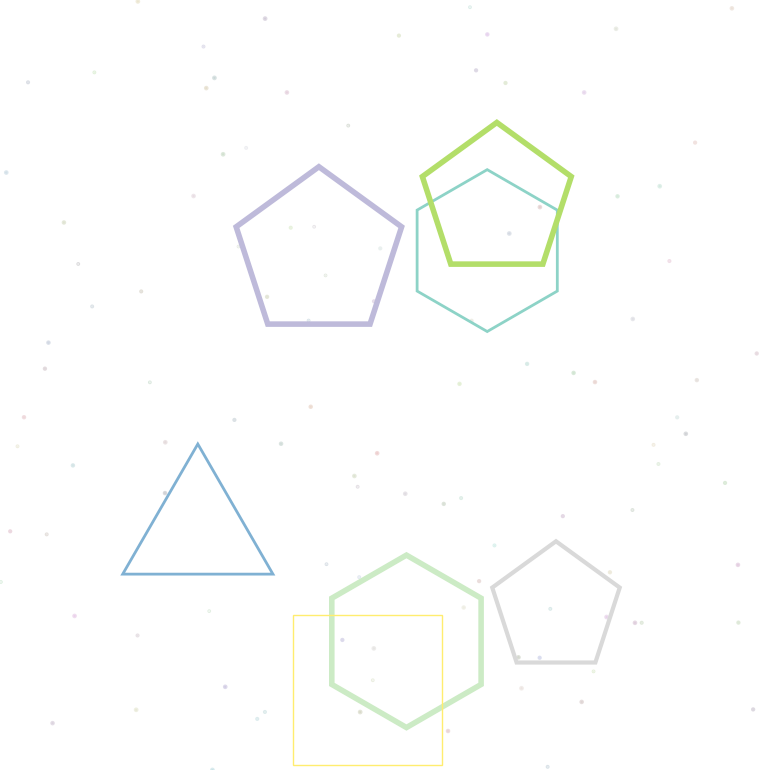[{"shape": "hexagon", "thickness": 1, "radius": 0.53, "center": [0.633, 0.675]}, {"shape": "pentagon", "thickness": 2, "radius": 0.56, "center": [0.414, 0.67]}, {"shape": "triangle", "thickness": 1, "radius": 0.56, "center": [0.257, 0.311]}, {"shape": "pentagon", "thickness": 2, "radius": 0.51, "center": [0.645, 0.739]}, {"shape": "pentagon", "thickness": 1.5, "radius": 0.44, "center": [0.722, 0.21]}, {"shape": "hexagon", "thickness": 2, "radius": 0.56, "center": [0.528, 0.167]}, {"shape": "square", "thickness": 0.5, "radius": 0.49, "center": [0.477, 0.104]}]